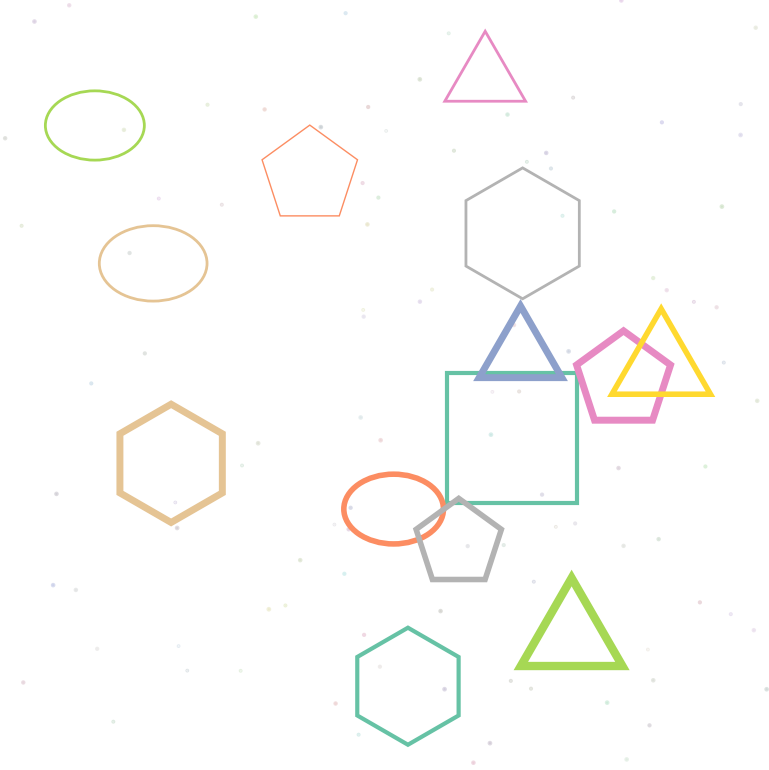[{"shape": "square", "thickness": 1.5, "radius": 0.42, "center": [0.665, 0.431]}, {"shape": "hexagon", "thickness": 1.5, "radius": 0.38, "center": [0.53, 0.109]}, {"shape": "pentagon", "thickness": 0.5, "radius": 0.33, "center": [0.402, 0.772]}, {"shape": "oval", "thickness": 2, "radius": 0.32, "center": [0.511, 0.339]}, {"shape": "triangle", "thickness": 2.5, "radius": 0.31, "center": [0.676, 0.541]}, {"shape": "triangle", "thickness": 1, "radius": 0.3, "center": [0.63, 0.899]}, {"shape": "pentagon", "thickness": 2.5, "radius": 0.32, "center": [0.81, 0.506]}, {"shape": "triangle", "thickness": 3, "radius": 0.38, "center": [0.742, 0.173]}, {"shape": "oval", "thickness": 1, "radius": 0.32, "center": [0.123, 0.837]}, {"shape": "triangle", "thickness": 2, "radius": 0.37, "center": [0.859, 0.525]}, {"shape": "hexagon", "thickness": 2.5, "radius": 0.38, "center": [0.222, 0.398]}, {"shape": "oval", "thickness": 1, "radius": 0.35, "center": [0.199, 0.658]}, {"shape": "pentagon", "thickness": 2, "radius": 0.29, "center": [0.596, 0.295]}, {"shape": "hexagon", "thickness": 1, "radius": 0.42, "center": [0.679, 0.697]}]